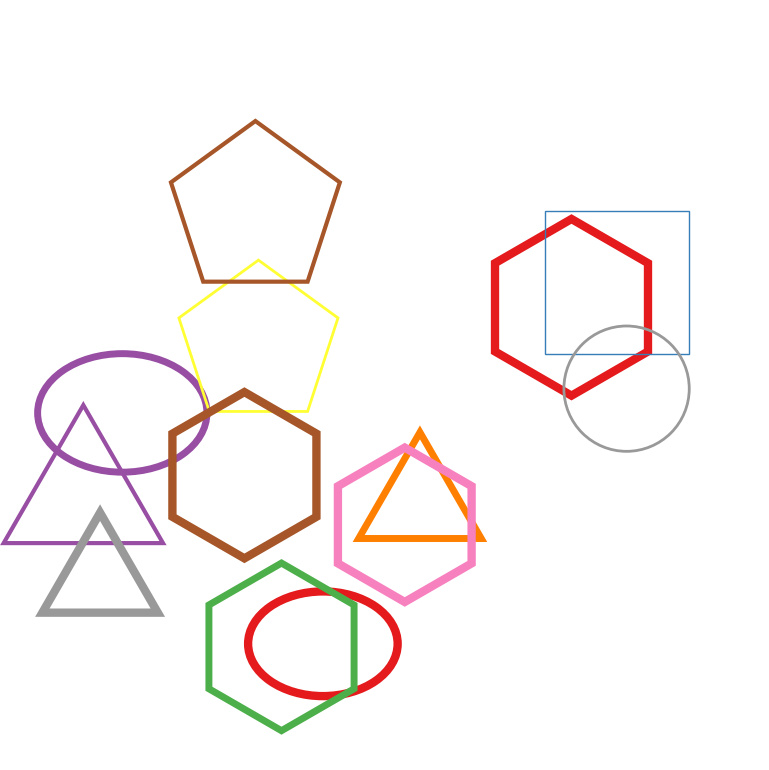[{"shape": "oval", "thickness": 3, "radius": 0.49, "center": [0.419, 0.164]}, {"shape": "hexagon", "thickness": 3, "radius": 0.57, "center": [0.742, 0.601]}, {"shape": "square", "thickness": 0.5, "radius": 0.47, "center": [0.801, 0.633]}, {"shape": "hexagon", "thickness": 2.5, "radius": 0.54, "center": [0.366, 0.16]}, {"shape": "triangle", "thickness": 1.5, "radius": 0.6, "center": [0.108, 0.354]}, {"shape": "oval", "thickness": 2.5, "radius": 0.55, "center": [0.159, 0.464]}, {"shape": "triangle", "thickness": 2.5, "radius": 0.46, "center": [0.545, 0.347]}, {"shape": "pentagon", "thickness": 1, "radius": 0.54, "center": [0.336, 0.554]}, {"shape": "hexagon", "thickness": 3, "radius": 0.54, "center": [0.317, 0.383]}, {"shape": "pentagon", "thickness": 1.5, "radius": 0.58, "center": [0.332, 0.727]}, {"shape": "hexagon", "thickness": 3, "radius": 0.5, "center": [0.526, 0.318]}, {"shape": "circle", "thickness": 1, "radius": 0.41, "center": [0.814, 0.495]}, {"shape": "triangle", "thickness": 3, "radius": 0.43, "center": [0.13, 0.248]}]